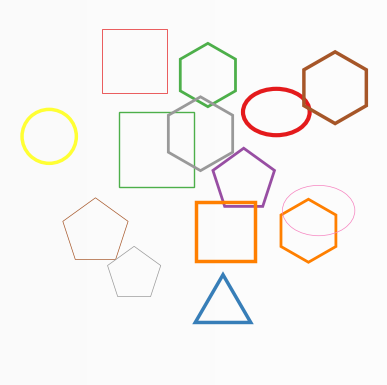[{"shape": "square", "thickness": 0.5, "radius": 0.42, "center": [0.348, 0.841]}, {"shape": "oval", "thickness": 3, "radius": 0.43, "center": [0.713, 0.709]}, {"shape": "triangle", "thickness": 2.5, "radius": 0.41, "center": [0.575, 0.204]}, {"shape": "square", "thickness": 1, "radius": 0.48, "center": [0.403, 0.612]}, {"shape": "hexagon", "thickness": 2, "radius": 0.41, "center": [0.536, 0.805]}, {"shape": "pentagon", "thickness": 2, "radius": 0.42, "center": [0.629, 0.531]}, {"shape": "hexagon", "thickness": 2, "radius": 0.41, "center": [0.796, 0.401]}, {"shape": "square", "thickness": 2.5, "radius": 0.38, "center": [0.582, 0.398]}, {"shape": "circle", "thickness": 2.5, "radius": 0.35, "center": [0.127, 0.646]}, {"shape": "pentagon", "thickness": 0.5, "radius": 0.44, "center": [0.246, 0.398]}, {"shape": "hexagon", "thickness": 2.5, "radius": 0.47, "center": [0.865, 0.772]}, {"shape": "oval", "thickness": 0.5, "radius": 0.47, "center": [0.822, 0.453]}, {"shape": "pentagon", "thickness": 0.5, "radius": 0.36, "center": [0.346, 0.288]}, {"shape": "hexagon", "thickness": 2, "radius": 0.48, "center": [0.517, 0.653]}]